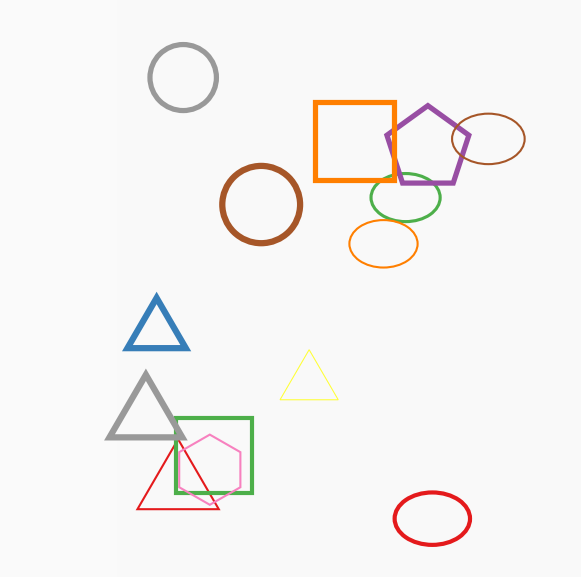[{"shape": "oval", "thickness": 2, "radius": 0.32, "center": [0.744, 0.101]}, {"shape": "triangle", "thickness": 1, "radius": 0.4, "center": [0.306, 0.158]}, {"shape": "triangle", "thickness": 3, "radius": 0.29, "center": [0.269, 0.425]}, {"shape": "oval", "thickness": 1.5, "radius": 0.3, "center": [0.698, 0.657]}, {"shape": "square", "thickness": 2, "radius": 0.33, "center": [0.368, 0.211]}, {"shape": "pentagon", "thickness": 2.5, "radius": 0.37, "center": [0.736, 0.742]}, {"shape": "square", "thickness": 2.5, "radius": 0.34, "center": [0.609, 0.755]}, {"shape": "oval", "thickness": 1, "radius": 0.29, "center": [0.66, 0.577]}, {"shape": "triangle", "thickness": 0.5, "radius": 0.29, "center": [0.532, 0.336]}, {"shape": "oval", "thickness": 1, "radius": 0.31, "center": [0.84, 0.759]}, {"shape": "circle", "thickness": 3, "radius": 0.33, "center": [0.449, 0.645]}, {"shape": "hexagon", "thickness": 1, "radius": 0.3, "center": [0.361, 0.186]}, {"shape": "circle", "thickness": 2.5, "radius": 0.29, "center": [0.315, 0.865]}, {"shape": "triangle", "thickness": 3, "radius": 0.36, "center": [0.251, 0.278]}]